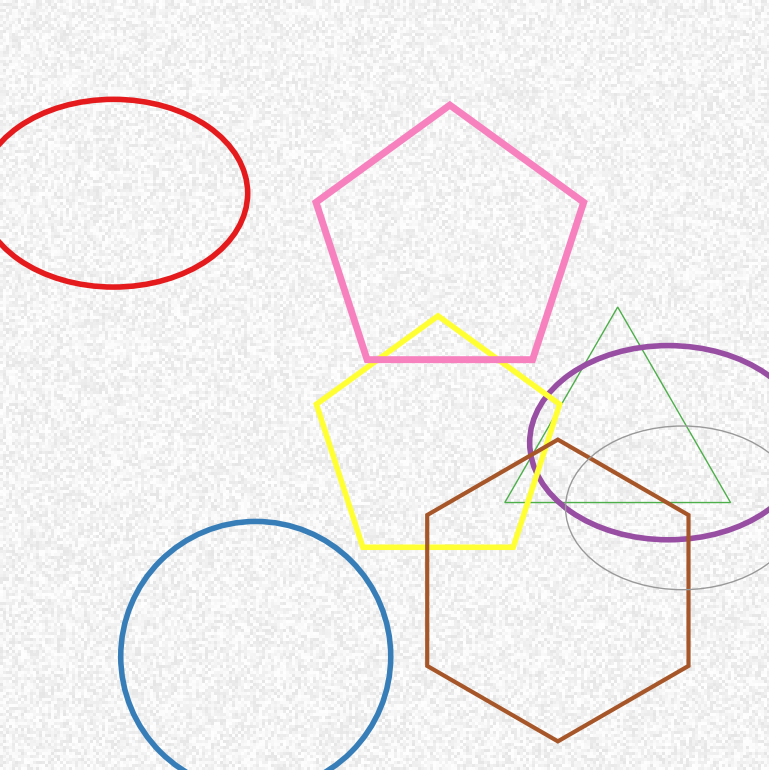[{"shape": "oval", "thickness": 2, "radius": 0.87, "center": [0.147, 0.749]}, {"shape": "circle", "thickness": 2, "radius": 0.88, "center": [0.332, 0.147]}, {"shape": "triangle", "thickness": 0.5, "radius": 0.85, "center": [0.802, 0.432]}, {"shape": "oval", "thickness": 2, "radius": 0.9, "center": [0.868, 0.425]}, {"shape": "pentagon", "thickness": 2, "radius": 0.83, "center": [0.569, 0.424]}, {"shape": "hexagon", "thickness": 1.5, "radius": 0.98, "center": [0.724, 0.233]}, {"shape": "pentagon", "thickness": 2.5, "radius": 0.91, "center": [0.584, 0.681]}, {"shape": "oval", "thickness": 0.5, "radius": 0.76, "center": [0.886, 0.34]}]